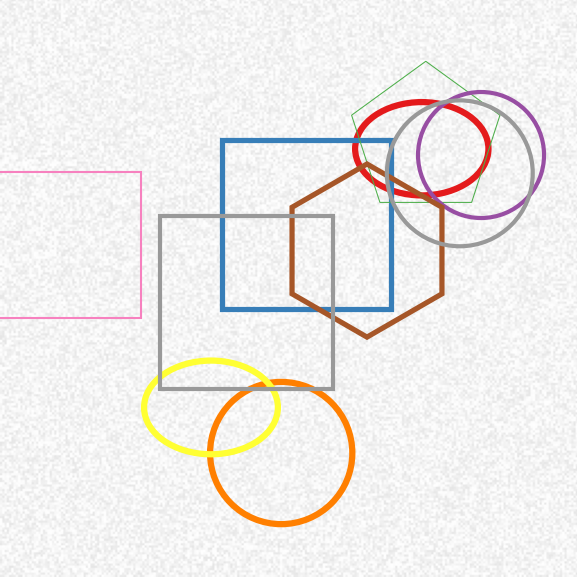[{"shape": "oval", "thickness": 3, "radius": 0.58, "center": [0.73, 0.742]}, {"shape": "square", "thickness": 2.5, "radius": 0.73, "center": [0.531, 0.61]}, {"shape": "pentagon", "thickness": 0.5, "radius": 0.68, "center": [0.737, 0.758]}, {"shape": "circle", "thickness": 2, "radius": 0.55, "center": [0.833, 0.731]}, {"shape": "circle", "thickness": 3, "radius": 0.62, "center": [0.487, 0.215]}, {"shape": "oval", "thickness": 3, "radius": 0.58, "center": [0.365, 0.294]}, {"shape": "hexagon", "thickness": 2.5, "radius": 0.75, "center": [0.635, 0.565]}, {"shape": "square", "thickness": 1, "radius": 0.63, "center": [0.118, 0.575]}, {"shape": "circle", "thickness": 2, "radius": 0.63, "center": [0.796, 0.699]}, {"shape": "square", "thickness": 2, "radius": 0.75, "center": [0.427, 0.475]}]